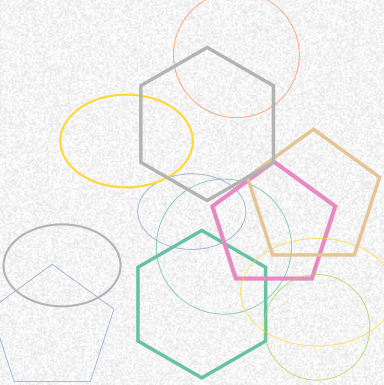[{"shape": "hexagon", "thickness": 2.5, "radius": 0.96, "center": [0.524, 0.21]}, {"shape": "circle", "thickness": 0.5, "radius": 0.88, "center": [0.582, 0.359]}, {"shape": "circle", "thickness": 0.5, "radius": 0.82, "center": [0.614, 0.858]}, {"shape": "pentagon", "thickness": 0.5, "radius": 0.84, "center": [0.136, 0.145]}, {"shape": "oval", "thickness": 0.5, "radius": 0.7, "center": [0.498, 0.45]}, {"shape": "pentagon", "thickness": 3, "radius": 0.84, "center": [0.711, 0.412]}, {"shape": "circle", "thickness": 0.5, "radius": 0.69, "center": [0.823, 0.15]}, {"shape": "oval", "thickness": 0.5, "radius": 1.0, "center": [0.825, 0.241]}, {"shape": "oval", "thickness": 1.5, "radius": 0.86, "center": [0.329, 0.634]}, {"shape": "pentagon", "thickness": 2.5, "radius": 0.9, "center": [0.814, 0.484]}, {"shape": "oval", "thickness": 1.5, "radius": 0.76, "center": [0.161, 0.311]}, {"shape": "hexagon", "thickness": 2.5, "radius": 0.99, "center": [0.538, 0.678]}]